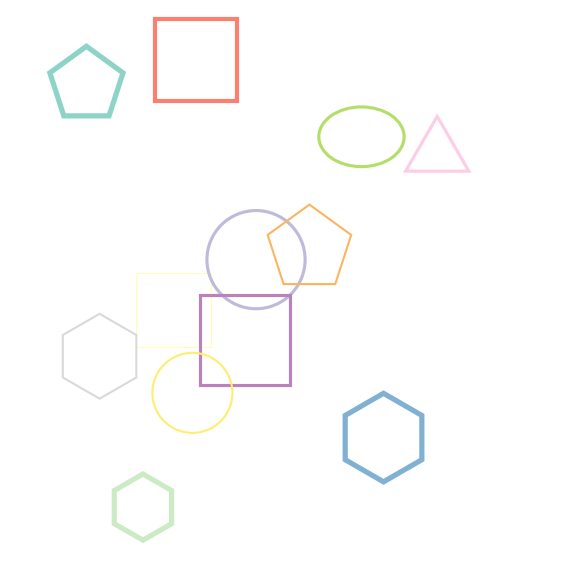[{"shape": "pentagon", "thickness": 2.5, "radius": 0.33, "center": [0.15, 0.852]}, {"shape": "square", "thickness": 0.5, "radius": 0.32, "center": [0.301, 0.462]}, {"shape": "circle", "thickness": 1.5, "radius": 0.42, "center": [0.443, 0.55]}, {"shape": "square", "thickness": 2, "radius": 0.35, "center": [0.34, 0.895]}, {"shape": "hexagon", "thickness": 2.5, "radius": 0.38, "center": [0.664, 0.241]}, {"shape": "pentagon", "thickness": 1, "radius": 0.38, "center": [0.536, 0.569]}, {"shape": "oval", "thickness": 1.5, "radius": 0.37, "center": [0.626, 0.762]}, {"shape": "triangle", "thickness": 1.5, "radius": 0.32, "center": [0.757, 0.734]}, {"shape": "hexagon", "thickness": 1, "radius": 0.37, "center": [0.172, 0.382]}, {"shape": "square", "thickness": 1.5, "radius": 0.39, "center": [0.425, 0.411]}, {"shape": "hexagon", "thickness": 2.5, "radius": 0.29, "center": [0.248, 0.121]}, {"shape": "circle", "thickness": 1, "radius": 0.35, "center": [0.333, 0.319]}]